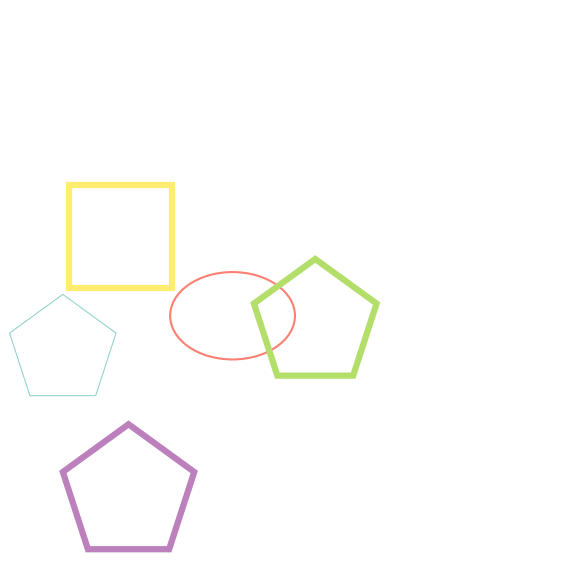[{"shape": "pentagon", "thickness": 0.5, "radius": 0.48, "center": [0.109, 0.392]}, {"shape": "oval", "thickness": 1, "radius": 0.54, "center": [0.403, 0.452]}, {"shape": "pentagon", "thickness": 3, "radius": 0.56, "center": [0.546, 0.439]}, {"shape": "pentagon", "thickness": 3, "radius": 0.6, "center": [0.223, 0.145]}, {"shape": "square", "thickness": 3, "radius": 0.44, "center": [0.208, 0.59]}]